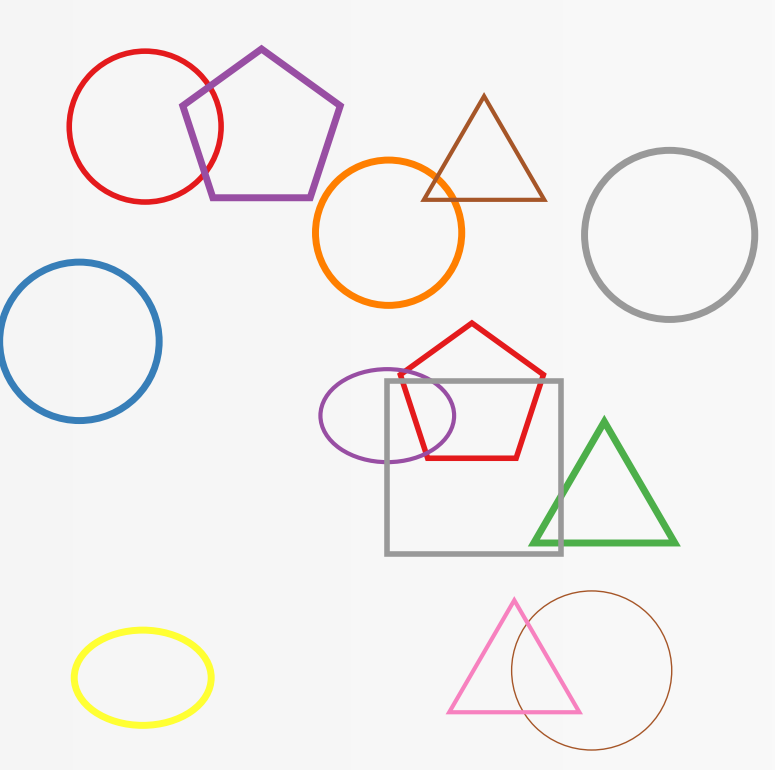[{"shape": "pentagon", "thickness": 2, "radius": 0.49, "center": [0.609, 0.483]}, {"shape": "circle", "thickness": 2, "radius": 0.49, "center": [0.187, 0.836]}, {"shape": "circle", "thickness": 2.5, "radius": 0.51, "center": [0.102, 0.557]}, {"shape": "triangle", "thickness": 2.5, "radius": 0.53, "center": [0.78, 0.347]}, {"shape": "pentagon", "thickness": 2.5, "radius": 0.53, "center": [0.337, 0.83]}, {"shape": "oval", "thickness": 1.5, "radius": 0.43, "center": [0.5, 0.46]}, {"shape": "circle", "thickness": 2.5, "radius": 0.47, "center": [0.501, 0.698]}, {"shape": "oval", "thickness": 2.5, "radius": 0.44, "center": [0.184, 0.12]}, {"shape": "triangle", "thickness": 1.5, "radius": 0.45, "center": [0.625, 0.785]}, {"shape": "circle", "thickness": 0.5, "radius": 0.52, "center": [0.763, 0.129]}, {"shape": "triangle", "thickness": 1.5, "radius": 0.48, "center": [0.664, 0.123]}, {"shape": "square", "thickness": 2, "radius": 0.56, "center": [0.612, 0.393]}, {"shape": "circle", "thickness": 2.5, "radius": 0.55, "center": [0.864, 0.695]}]